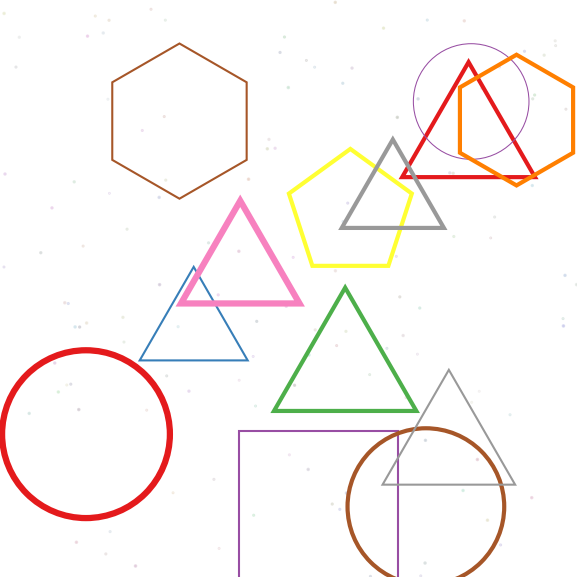[{"shape": "circle", "thickness": 3, "radius": 0.73, "center": [0.149, 0.247]}, {"shape": "triangle", "thickness": 2, "radius": 0.66, "center": [0.811, 0.759]}, {"shape": "triangle", "thickness": 1, "radius": 0.54, "center": [0.335, 0.429]}, {"shape": "triangle", "thickness": 2, "radius": 0.71, "center": [0.598, 0.359]}, {"shape": "square", "thickness": 1, "radius": 0.69, "center": [0.552, 0.116]}, {"shape": "circle", "thickness": 0.5, "radius": 0.5, "center": [0.816, 0.823]}, {"shape": "hexagon", "thickness": 2, "radius": 0.57, "center": [0.894, 0.791]}, {"shape": "pentagon", "thickness": 2, "radius": 0.56, "center": [0.607, 0.629]}, {"shape": "hexagon", "thickness": 1, "radius": 0.67, "center": [0.311, 0.789]}, {"shape": "circle", "thickness": 2, "radius": 0.68, "center": [0.737, 0.122]}, {"shape": "triangle", "thickness": 3, "radius": 0.59, "center": [0.416, 0.533]}, {"shape": "triangle", "thickness": 2, "radius": 0.51, "center": [0.68, 0.656]}, {"shape": "triangle", "thickness": 1, "radius": 0.66, "center": [0.777, 0.226]}]